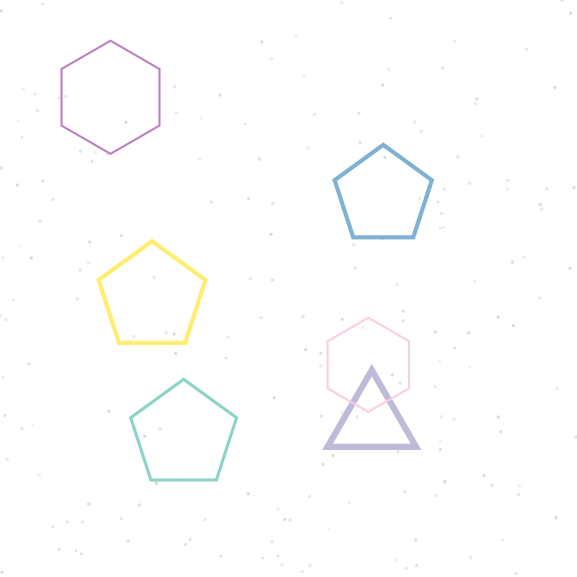[{"shape": "pentagon", "thickness": 1.5, "radius": 0.48, "center": [0.318, 0.246]}, {"shape": "triangle", "thickness": 3, "radius": 0.44, "center": [0.644, 0.27]}, {"shape": "pentagon", "thickness": 2, "radius": 0.44, "center": [0.664, 0.66]}, {"shape": "hexagon", "thickness": 1, "radius": 0.41, "center": [0.638, 0.367]}, {"shape": "hexagon", "thickness": 1, "radius": 0.49, "center": [0.191, 0.831]}, {"shape": "pentagon", "thickness": 2, "radius": 0.49, "center": [0.263, 0.484]}]